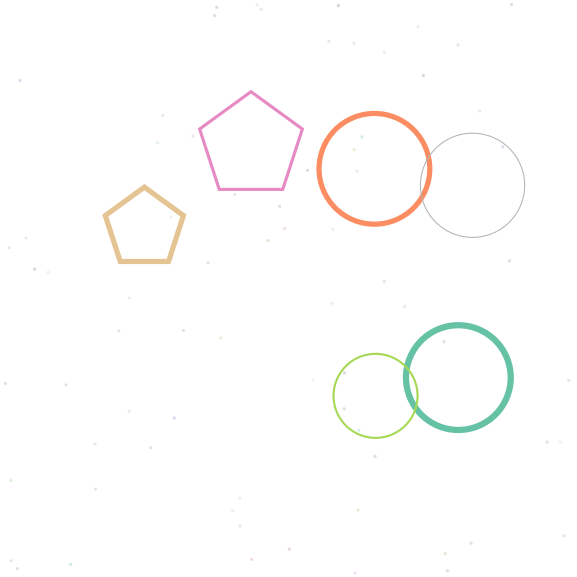[{"shape": "circle", "thickness": 3, "radius": 0.45, "center": [0.794, 0.345]}, {"shape": "circle", "thickness": 2.5, "radius": 0.48, "center": [0.648, 0.707]}, {"shape": "pentagon", "thickness": 1.5, "radius": 0.47, "center": [0.435, 0.747]}, {"shape": "circle", "thickness": 1, "radius": 0.36, "center": [0.65, 0.314]}, {"shape": "pentagon", "thickness": 2.5, "radius": 0.36, "center": [0.25, 0.604]}, {"shape": "circle", "thickness": 0.5, "radius": 0.45, "center": [0.818, 0.678]}]